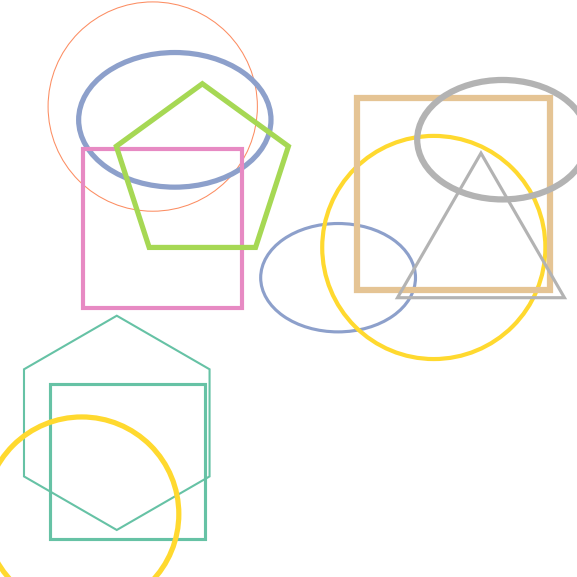[{"shape": "hexagon", "thickness": 1, "radius": 0.93, "center": [0.202, 0.267]}, {"shape": "square", "thickness": 1.5, "radius": 0.67, "center": [0.22, 0.2]}, {"shape": "circle", "thickness": 0.5, "radius": 0.91, "center": [0.264, 0.815]}, {"shape": "oval", "thickness": 1.5, "radius": 0.67, "center": [0.585, 0.518]}, {"shape": "oval", "thickness": 2.5, "radius": 0.83, "center": [0.303, 0.792]}, {"shape": "square", "thickness": 2, "radius": 0.69, "center": [0.282, 0.603]}, {"shape": "pentagon", "thickness": 2.5, "radius": 0.78, "center": [0.35, 0.697]}, {"shape": "circle", "thickness": 2, "radius": 0.97, "center": [0.751, 0.571]}, {"shape": "circle", "thickness": 2.5, "radius": 0.84, "center": [0.142, 0.109]}, {"shape": "square", "thickness": 3, "radius": 0.83, "center": [0.786, 0.664]}, {"shape": "triangle", "thickness": 1.5, "radius": 0.83, "center": [0.833, 0.567]}, {"shape": "oval", "thickness": 3, "radius": 0.74, "center": [0.87, 0.757]}]